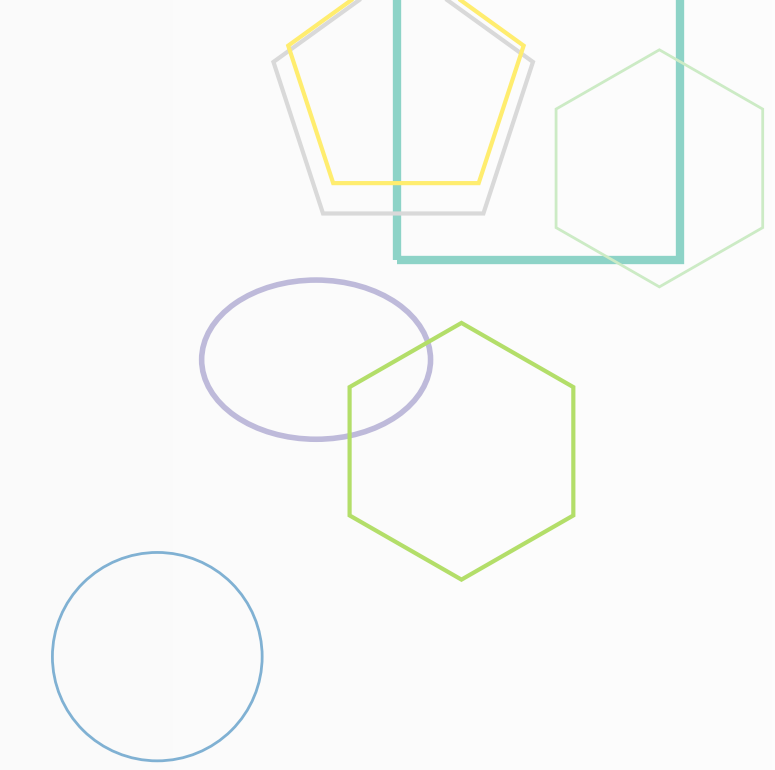[{"shape": "square", "thickness": 3, "radius": 0.91, "center": [0.695, 0.846]}, {"shape": "oval", "thickness": 2, "radius": 0.74, "center": [0.408, 0.533]}, {"shape": "circle", "thickness": 1, "radius": 0.68, "center": [0.203, 0.147]}, {"shape": "hexagon", "thickness": 1.5, "radius": 0.83, "center": [0.595, 0.414]}, {"shape": "pentagon", "thickness": 1.5, "radius": 0.88, "center": [0.52, 0.865]}, {"shape": "hexagon", "thickness": 1, "radius": 0.77, "center": [0.851, 0.781]}, {"shape": "pentagon", "thickness": 1.5, "radius": 0.8, "center": [0.524, 0.891]}]